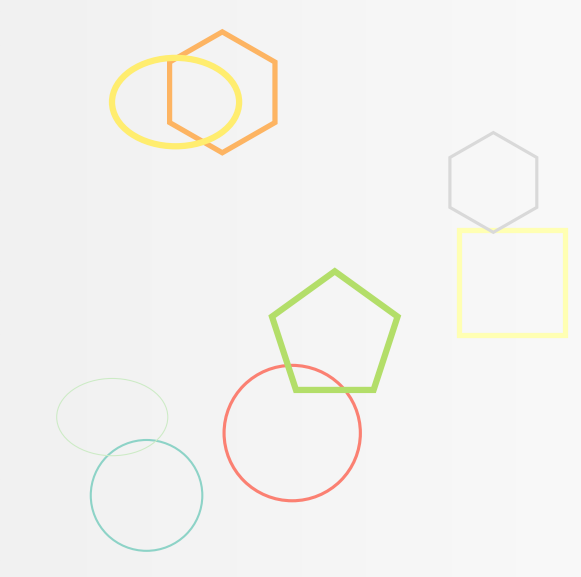[{"shape": "circle", "thickness": 1, "radius": 0.48, "center": [0.252, 0.141]}, {"shape": "square", "thickness": 2.5, "radius": 0.46, "center": [0.881, 0.509]}, {"shape": "circle", "thickness": 1.5, "radius": 0.59, "center": [0.503, 0.249]}, {"shape": "hexagon", "thickness": 2.5, "radius": 0.52, "center": [0.382, 0.839]}, {"shape": "pentagon", "thickness": 3, "radius": 0.57, "center": [0.576, 0.416]}, {"shape": "hexagon", "thickness": 1.5, "radius": 0.43, "center": [0.849, 0.683]}, {"shape": "oval", "thickness": 0.5, "radius": 0.48, "center": [0.193, 0.277]}, {"shape": "oval", "thickness": 3, "radius": 0.55, "center": [0.302, 0.822]}]